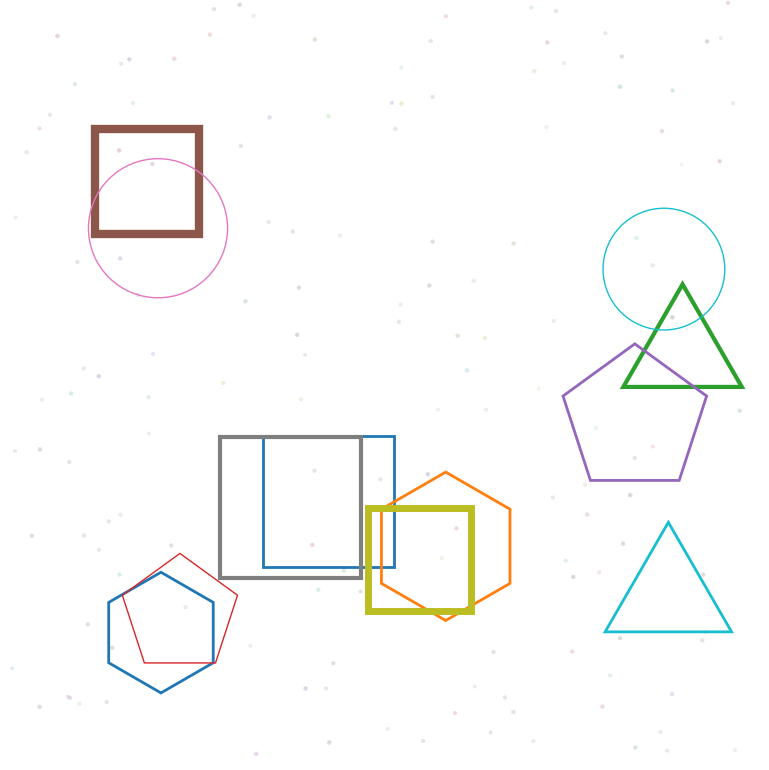[{"shape": "square", "thickness": 1, "radius": 0.42, "center": [0.426, 0.349]}, {"shape": "hexagon", "thickness": 1, "radius": 0.39, "center": [0.209, 0.178]}, {"shape": "hexagon", "thickness": 1, "radius": 0.48, "center": [0.579, 0.291]}, {"shape": "triangle", "thickness": 1.5, "radius": 0.44, "center": [0.886, 0.542]}, {"shape": "pentagon", "thickness": 0.5, "radius": 0.39, "center": [0.234, 0.203]}, {"shape": "pentagon", "thickness": 1, "radius": 0.49, "center": [0.824, 0.455]}, {"shape": "square", "thickness": 3, "radius": 0.34, "center": [0.191, 0.764]}, {"shape": "circle", "thickness": 0.5, "radius": 0.45, "center": [0.205, 0.704]}, {"shape": "square", "thickness": 1.5, "radius": 0.46, "center": [0.377, 0.341]}, {"shape": "square", "thickness": 2.5, "radius": 0.33, "center": [0.545, 0.273]}, {"shape": "circle", "thickness": 0.5, "radius": 0.4, "center": [0.862, 0.65]}, {"shape": "triangle", "thickness": 1, "radius": 0.47, "center": [0.868, 0.227]}]